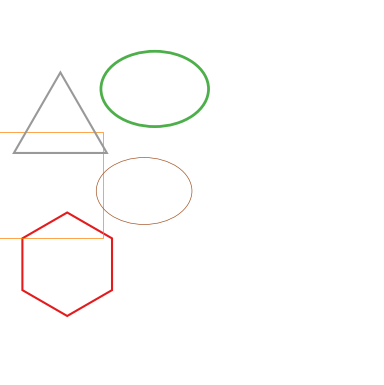[{"shape": "hexagon", "thickness": 1.5, "radius": 0.67, "center": [0.175, 0.314]}, {"shape": "oval", "thickness": 2, "radius": 0.7, "center": [0.402, 0.769]}, {"shape": "square", "thickness": 0.5, "radius": 0.69, "center": [0.129, 0.52]}, {"shape": "oval", "thickness": 0.5, "radius": 0.62, "center": [0.374, 0.504]}, {"shape": "triangle", "thickness": 1.5, "radius": 0.7, "center": [0.157, 0.672]}]